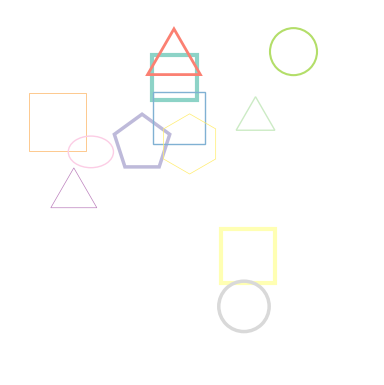[{"shape": "square", "thickness": 3, "radius": 0.29, "center": [0.453, 0.8]}, {"shape": "square", "thickness": 3, "radius": 0.35, "center": [0.645, 0.334]}, {"shape": "pentagon", "thickness": 2.5, "radius": 0.38, "center": [0.369, 0.628]}, {"shape": "triangle", "thickness": 2, "radius": 0.4, "center": [0.452, 0.846]}, {"shape": "square", "thickness": 1, "radius": 0.34, "center": [0.466, 0.695]}, {"shape": "square", "thickness": 0.5, "radius": 0.37, "center": [0.15, 0.683]}, {"shape": "circle", "thickness": 1.5, "radius": 0.31, "center": [0.762, 0.866]}, {"shape": "oval", "thickness": 1, "radius": 0.29, "center": [0.236, 0.605]}, {"shape": "circle", "thickness": 2.5, "radius": 0.33, "center": [0.634, 0.204]}, {"shape": "triangle", "thickness": 0.5, "radius": 0.35, "center": [0.192, 0.495]}, {"shape": "triangle", "thickness": 1, "radius": 0.29, "center": [0.664, 0.691]}, {"shape": "hexagon", "thickness": 0.5, "radius": 0.39, "center": [0.493, 0.626]}]